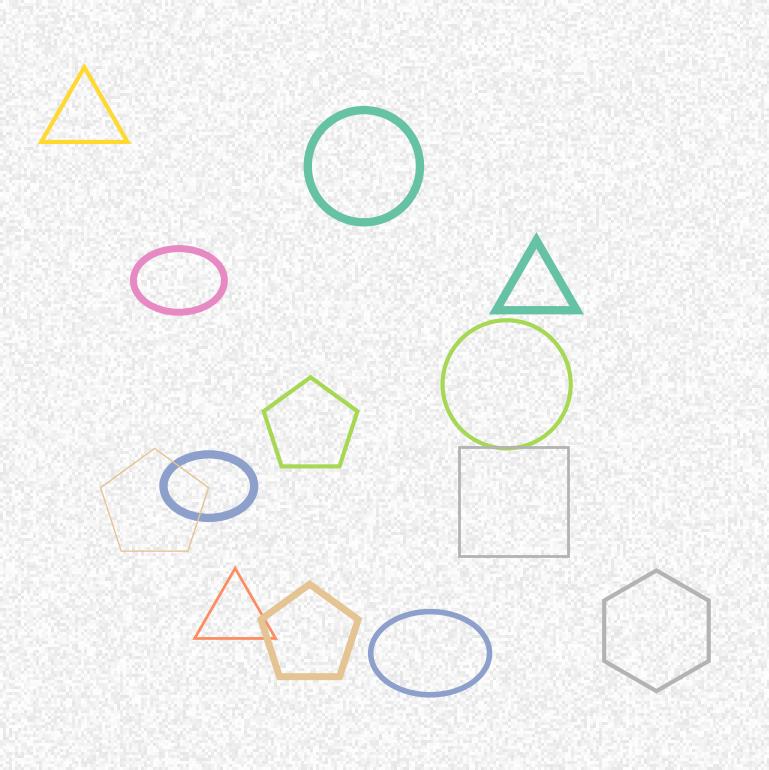[{"shape": "circle", "thickness": 3, "radius": 0.36, "center": [0.473, 0.784]}, {"shape": "triangle", "thickness": 3, "radius": 0.3, "center": [0.697, 0.627]}, {"shape": "triangle", "thickness": 1, "radius": 0.3, "center": [0.305, 0.201]}, {"shape": "oval", "thickness": 2, "radius": 0.39, "center": [0.559, 0.152]}, {"shape": "oval", "thickness": 3, "radius": 0.29, "center": [0.271, 0.369]}, {"shape": "oval", "thickness": 2.5, "radius": 0.3, "center": [0.232, 0.636]}, {"shape": "circle", "thickness": 1.5, "radius": 0.42, "center": [0.658, 0.501]}, {"shape": "pentagon", "thickness": 1.5, "radius": 0.32, "center": [0.403, 0.446]}, {"shape": "triangle", "thickness": 1.5, "radius": 0.32, "center": [0.11, 0.848]}, {"shape": "pentagon", "thickness": 0.5, "radius": 0.37, "center": [0.201, 0.344]}, {"shape": "pentagon", "thickness": 2.5, "radius": 0.33, "center": [0.402, 0.175]}, {"shape": "square", "thickness": 1, "radius": 0.35, "center": [0.667, 0.348]}, {"shape": "hexagon", "thickness": 1.5, "radius": 0.39, "center": [0.853, 0.181]}]